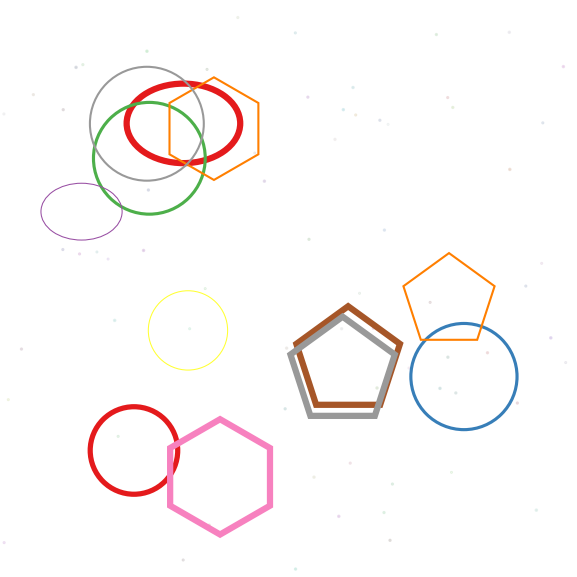[{"shape": "circle", "thickness": 2.5, "radius": 0.38, "center": [0.232, 0.219]}, {"shape": "oval", "thickness": 3, "radius": 0.49, "center": [0.318, 0.785]}, {"shape": "circle", "thickness": 1.5, "radius": 0.46, "center": [0.803, 0.347]}, {"shape": "circle", "thickness": 1.5, "radius": 0.48, "center": [0.259, 0.725]}, {"shape": "oval", "thickness": 0.5, "radius": 0.35, "center": [0.141, 0.633]}, {"shape": "hexagon", "thickness": 1, "radius": 0.44, "center": [0.37, 0.776]}, {"shape": "pentagon", "thickness": 1, "radius": 0.41, "center": [0.778, 0.478]}, {"shape": "circle", "thickness": 0.5, "radius": 0.34, "center": [0.325, 0.427]}, {"shape": "pentagon", "thickness": 3, "radius": 0.47, "center": [0.603, 0.375]}, {"shape": "hexagon", "thickness": 3, "radius": 0.5, "center": [0.381, 0.173]}, {"shape": "circle", "thickness": 1, "radius": 0.49, "center": [0.254, 0.785]}, {"shape": "pentagon", "thickness": 3, "radius": 0.47, "center": [0.593, 0.356]}]